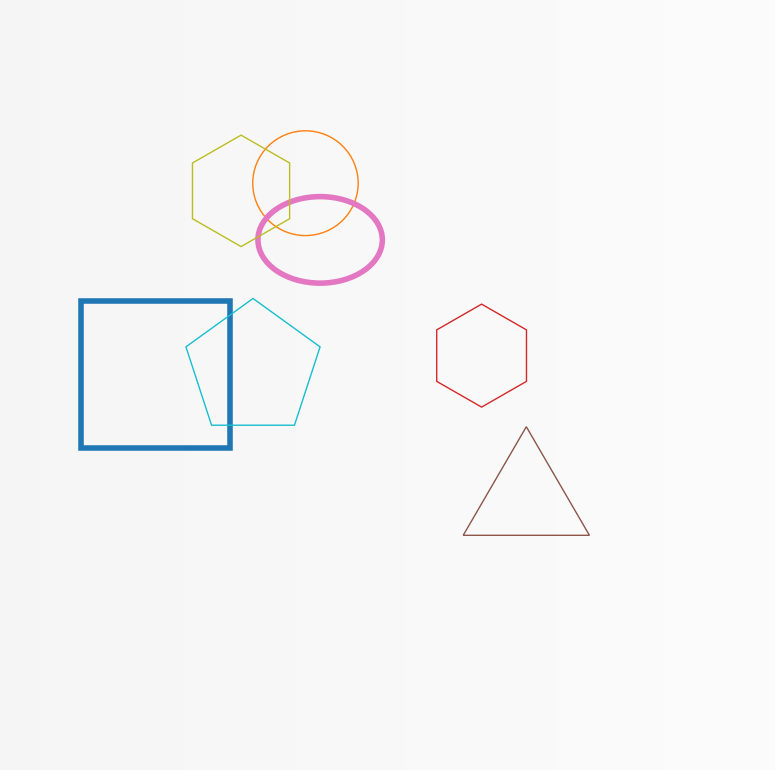[{"shape": "square", "thickness": 2, "radius": 0.48, "center": [0.201, 0.514]}, {"shape": "circle", "thickness": 0.5, "radius": 0.34, "center": [0.394, 0.762]}, {"shape": "hexagon", "thickness": 0.5, "radius": 0.33, "center": [0.621, 0.538]}, {"shape": "triangle", "thickness": 0.5, "radius": 0.47, "center": [0.679, 0.352]}, {"shape": "oval", "thickness": 2, "radius": 0.4, "center": [0.413, 0.688]}, {"shape": "hexagon", "thickness": 0.5, "radius": 0.36, "center": [0.311, 0.752]}, {"shape": "pentagon", "thickness": 0.5, "radius": 0.45, "center": [0.326, 0.521]}]